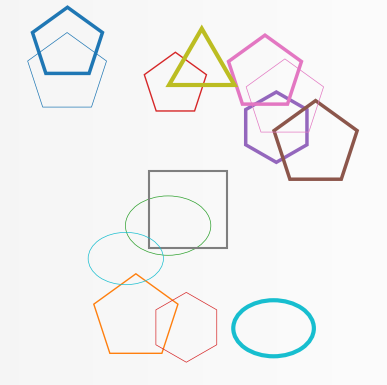[{"shape": "pentagon", "thickness": 2.5, "radius": 0.47, "center": [0.174, 0.886]}, {"shape": "pentagon", "thickness": 0.5, "radius": 0.54, "center": [0.173, 0.808]}, {"shape": "pentagon", "thickness": 1, "radius": 0.57, "center": [0.351, 0.175]}, {"shape": "oval", "thickness": 0.5, "radius": 0.55, "center": [0.434, 0.414]}, {"shape": "hexagon", "thickness": 0.5, "radius": 0.45, "center": [0.481, 0.15]}, {"shape": "pentagon", "thickness": 1, "radius": 0.42, "center": [0.453, 0.78]}, {"shape": "hexagon", "thickness": 2.5, "radius": 0.46, "center": [0.713, 0.67]}, {"shape": "pentagon", "thickness": 2.5, "radius": 0.56, "center": [0.814, 0.626]}, {"shape": "pentagon", "thickness": 2.5, "radius": 0.49, "center": [0.684, 0.81]}, {"shape": "pentagon", "thickness": 0.5, "radius": 0.53, "center": [0.735, 0.742]}, {"shape": "square", "thickness": 1.5, "radius": 0.5, "center": [0.485, 0.457]}, {"shape": "triangle", "thickness": 3, "radius": 0.49, "center": [0.521, 0.828]}, {"shape": "oval", "thickness": 0.5, "radius": 0.49, "center": [0.325, 0.329]}, {"shape": "oval", "thickness": 3, "radius": 0.52, "center": [0.706, 0.147]}]